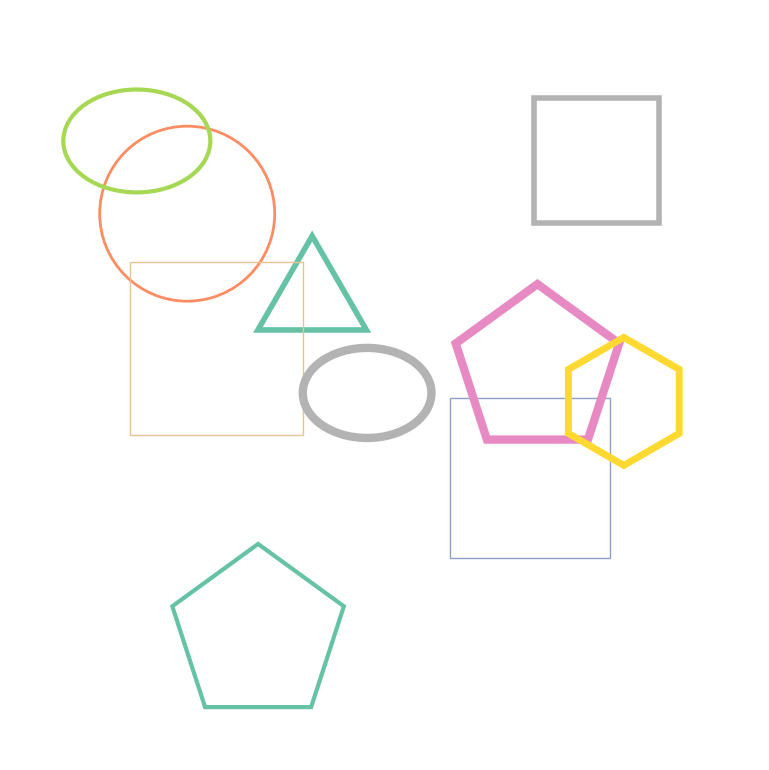[{"shape": "triangle", "thickness": 2, "radius": 0.41, "center": [0.405, 0.612]}, {"shape": "pentagon", "thickness": 1.5, "radius": 0.59, "center": [0.335, 0.176]}, {"shape": "circle", "thickness": 1, "radius": 0.57, "center": [0.243, 0.722]}, {"shape": "square", "thickness": 0.5, "radius": 0.52, "center": [0.688, 0.379]}, {"shape": "pentagon", "thickness": 3, "radius": 0.56, "center": [0.698, 0.519]}, {"shape": "oval", "thickness": 1.5, "radius": 0.48, "center": [0.178, 0.817]}, {"shape": "hexagon", "thickness": 2.5, "radius": 0.42, "center": [0.81, 0.479]}, {"shape": "square", "thickness": 0.5, "radius": 0.56, "center": [0.281, 0.547]}, {"shape": "oval", "thickness": 3, "radius": 0.42, "center": [0.477, 0.49]}, {"shape": "square", "thickness": 2, "radius": 0.41, "center": [0.774, 0.791]}]